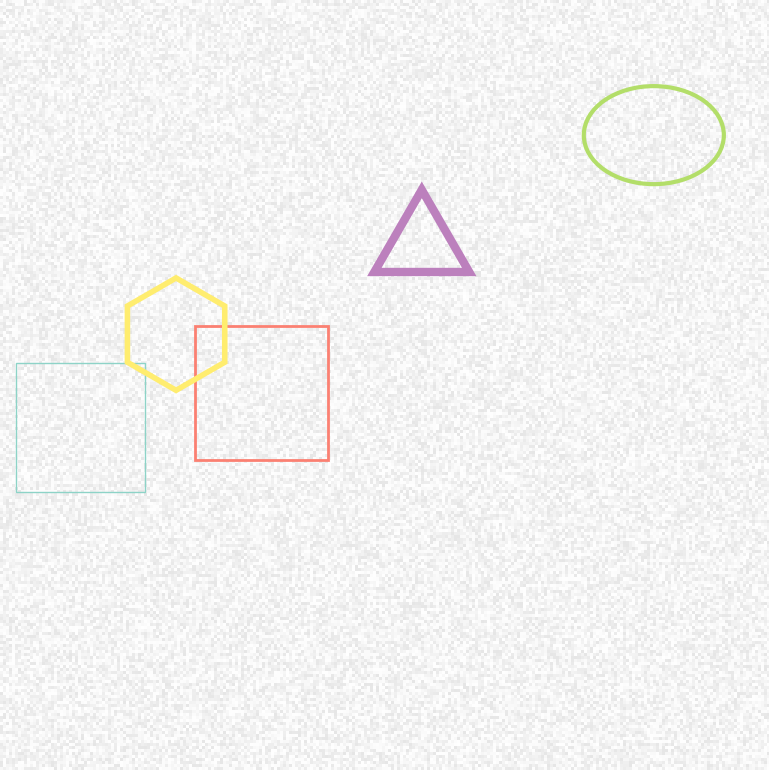[{"shape": "square", "thickness": 0.5, "radius": 0.42, "center": [0.105, 0.445]}, {"shape": "square", "thickness": 1, "radius": 0.43, "center": [0.34, 0.489]}, {"shape": "oval", "thickness": 1.5, "radius": 0.45, "center": [0.849, 0.824]}, {"shape": "triangle", "thickness": 3, "radius": 0.36, "center": [0.548, 0.682]}, {"shape": "hexagon", "thickness": 2, "radius": 0.36, "center": [0.229, 0.566]}]